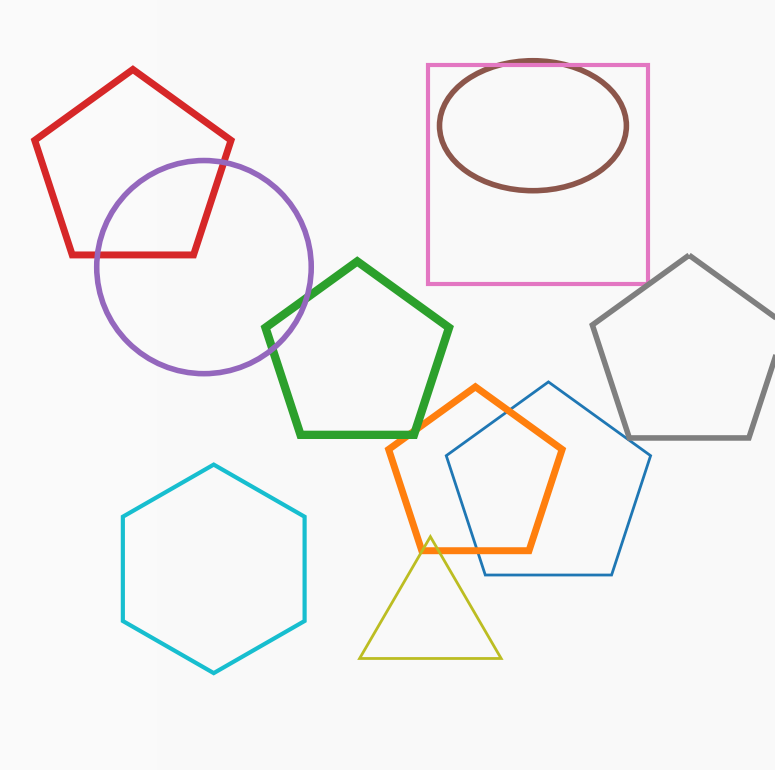[{"shape": "pentagon", "thickness": 1, "radius": 0.69, "center": [0.708, 0.365]}, {"shape": "pentagon", "thickness": 2.5, "radius": 0.59, "center": [0.613, 0.38]}, {"shape": "pentagon", "thickness": 3, "radius": 0.62, "center": [0.461, 0.536]}, {"shape": "pentagon", "thickness": 2.5, "radius": 0.67, "center": [0.171, 0.777]}, {"shape": "circle", "thickness": 2, "radius": 0.69, "center": [0.263, 0.653]}, {"shape": "oval", "thickness": 2, "radius": 0.6, "center": [0.688, 0.837]}, {"shape": "square", "thickness": 1.5, "radius": 0.71, "center": [0.694, 0.774]}, {"shape": "pentagon", "thickness": 2, "radius": 0.66, "center": [0.889, 0.537]}, {"shape": "triangle", "thickness": 1, "radius": 0.53, "center": [0.555, 0.198]}, {"shape": "hexagon", "thickness": 1.5, "radius": 0.68, "center": [0.276, 0.261]}]